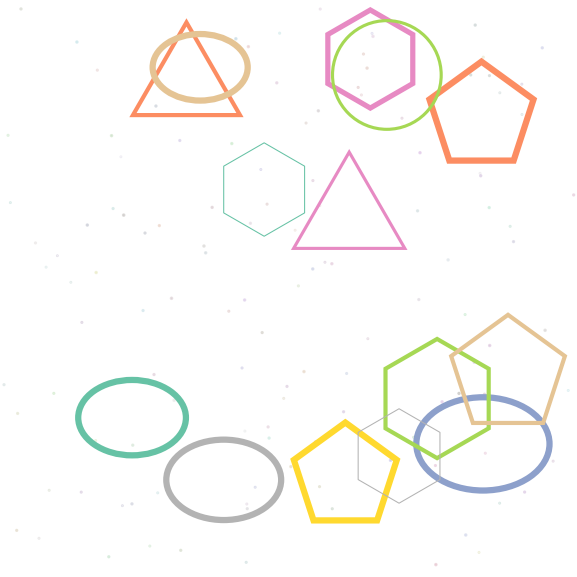[{"shape": "hexagon", "thickness": 0.5, "radius": 0.4, "center": [0.457, 0.671]}, {"shape": "oval", "thickness": 3, "radius": 0.47, "center": [0.229, 0.276]}, {"shape": "pentagon", "thickness": 3, "radius": 0.47, "center": [0.834, 0.798]}, {"shape": "triangle", "thickness": 2, "radius": 0.53, "center": [0.323, 0.853]}, {"shape": "oval", "thickness": 3, "radius": 0.58, "center": [0.836, 0.23]}, {"shape": "triangle", "thickness": 1.5, "radius": 0.56, "center": [0.605, 0.625]}, {"shape": "hexagon", "thickness": 2.5, "radius": 0.42, "center": [0.641, 0.897]}, {"shape": "circle", "thickness": 1.5, "radius": 0.47, "center": [0.67, 0.869]}, {"shape": "hexagon", "thickness": 2, "radius": 0.52, "center": [0.757, 0.309]}, {"shape": "pentagon", "thickness": 3, "radius": 0.47, "center": [0.598, 0.174]}, {"shape": "pentagon", "thickness": 2, "radius": 0.52, "center": [0.88, 0.35]}, {"shape": "oval", "thickness": 3, "radius": 0.41, "center": [0.347, 0.883]}, {"shape": "oval", "thickness": 3, "radius": 0.5, "center": [0.387, 0.168]}, {"shape": "hexagon", "thickness": 0.5, "radius": 0.41, "center": [0.691, 0.21]}]